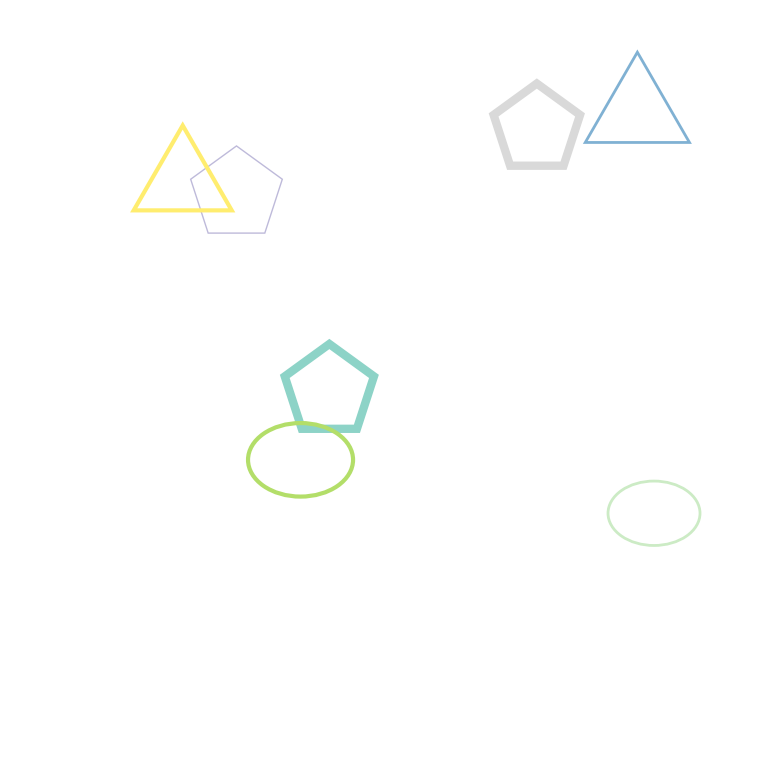[{"shape": "pentagon", "thickness": 3, "radius": 0.3, "center": [0.428, 0.492]}, {"shape": "pentagon", "thickness": 0.5, "radius": 0.31, "center": [0.307, 0.748]}, {"shape": "triangle", "thickness": 1, "radius": 0.39, "center": [0.828, 0.854]}, {"shape": "oval", "thickness": 1.5, "radius": 0.34, "center": [0.39, 0.403]}, {"shape": "pentagon", "thickness": 3, "radius": 0.3, "center": [0.697, 0.833]}, {"shape": "oval", "thickness": 1, "radius": 0.3, "center": [0.849, 0.333]}, {"shape": "triangle", "thickness": 1.5, "radius": 0.37, "center": [0.237, 0.764]}]